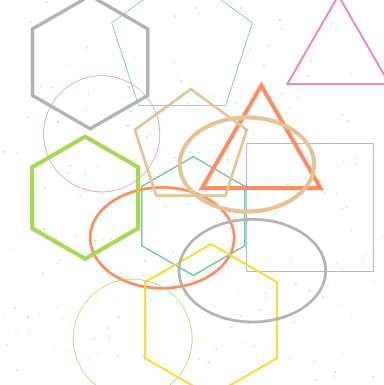[{"shape": "hexagon", "thickness": 1, "radius": 0.77, "center": [0.502, 0.439]}, {"shape": "pentagon", "thickness": 0.5, "radius": 0.96, "center": [0.473, 0.881]}, {"shape": "oval", "thickness": 2, "radius": 0.94, "center": [0.421, 0.382]}, {"shape": "triangle", "thickness": 3, "radius": 0.89, "center": [0.679, 0.6]}, {"shape": "square", "thickness": 0.5, "radius": 0.83, "center": [0.804, 0.462]}, {"shape": "circle", "thickness": 0.5, "radius": 0.75, "center": [0.264, 0.652]}, {"shape": "triangle", "thickness": 1.5, "radius": 0.77, "center": [0.879, 0.858]}, {"shape": "hexagon", "thickness": 3, "radius": 0.79, "center": [0.221, 0.486]}, {"shape": "circle", "thickness": 0.5, "radius": 0.77, "center": [0.345, 0.121]}, {"shape": "hexagon", "thickness": 1.5, "radius": 0.99, "center": [0.548, 0.168]}, {"shape": "oval", "thickness": 3, "radius": 0.87, "center": [0.642, 0.573]}, {"shape": "pentagon", "thickness": 2, "radius": 0.76, "center": [0.496, 0.616]}, {"shape": "hexagon", "thickness": 2.5, "radius": 0.86, "center": [0.234, 0.838]}, {"shape": "oval", "thickness": 2, "radius": 0.95, "center": [0.655, 0.297]}]